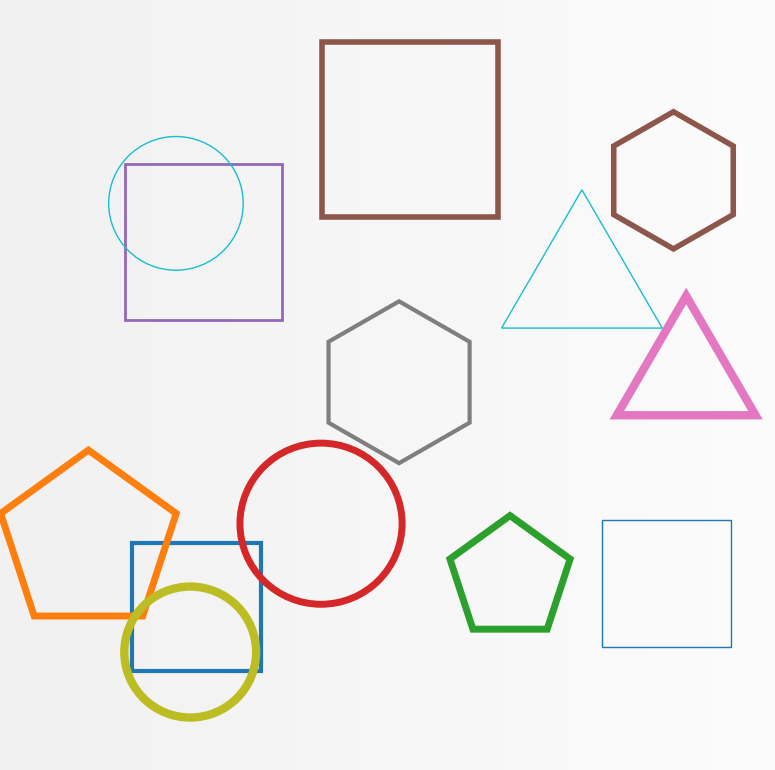[{"shape": "square", "thickness": 1.5, "radius": 0.42, "center": [0.254, 0.211]}, {"shape": "square", "thickness": 0.5, "radius": 0.41, "center": [0.86, 0.242]}, {"shape": "pentagon", "thickness": 2.5, "radius": 0.6, "center": [0.114, 0.296]}, {"shape": "pentagon", "thickness": 2.5, "radius": 0.41, "center": [0.658, 0.249]}, {"shape": "circle", "thickness": 2.5, "radius": 0.52, "center": [0.414, 0.32]}, {"shape": "square", "thickness": 1, "radius": 0.51, "center": [0.262, 0.685]}, {"shape": "hexagon", "thickness": 2, "radius": 0.45, "center": [0.869, 0.766]}, {"shape": "square", "thickness": 2, "radius": 0.57, "center": [0.529, 0.832]}, {"shape": "triangle", "thickness": 3, "radius": 0.52, "center": [0.885, 0.512]}, {"shape": "hexagon", "thickness": 1.5, "radius": 0.53, "center": [0.515, 0.504]}, {"shape": "circle", "thickness": 3, "radius": 0.43, "center": [0.245, 0.153]}, {"shape": "circle", "thickness": 0.5, "radius": 0.43, "center": [0.227, 0.736]}, {"shape": "triangle", "thickness": 0.5, "radius": 0.6, "center": [0.751, 0.634]}]